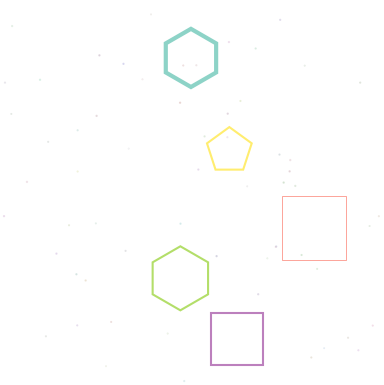[{"shape": "hexagon", "thickness": 3, "radius": 0.38, "center": [0.496, 0.85]}, {"shape": "square", "thickness": 0.5, "radius": 0.41, "center": [0.815, 0.408]}, {"shape": "hexagon", "thickness": 1.5, "radius": 0.42, "center": [0.468, 0.277]}, {"shape": "square", "thickness": 1.5, "radius": 0.34, "center": [0.616, 0.119]}, {"shape": "pentagon", "thickness": 1.5, "radius": 0.31, "center": [0.596, 0.609]}]